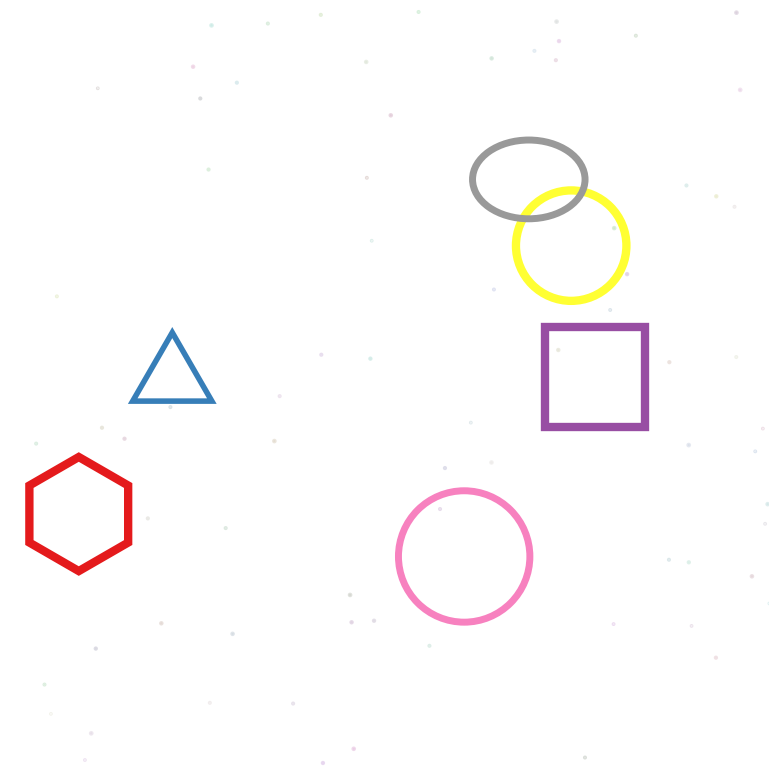[{"shape": "hexagon", "thickness": 3, "radius": 0.37, "center": [0.102, 0.332]}, {"shape": "triangle", "thickness": 2, "radius": 0.3, "center": [0.224, 0.509]}, {"shape": "square", "thickness": 3, "radius": 0.32, "center": [0.772, 0.51]}, {"shape": "circle", "thickness": 3, "radius": 0.36, "center": [0.742, 0.681]}, {"shape": "circle", "thickness": 2.5, "radius": 0.43, "center": [0.603, 0.277]}, {"shape": "oval", "thickness": 2.5, "radius": 0.37, "center": [0.687, 0.767]}]